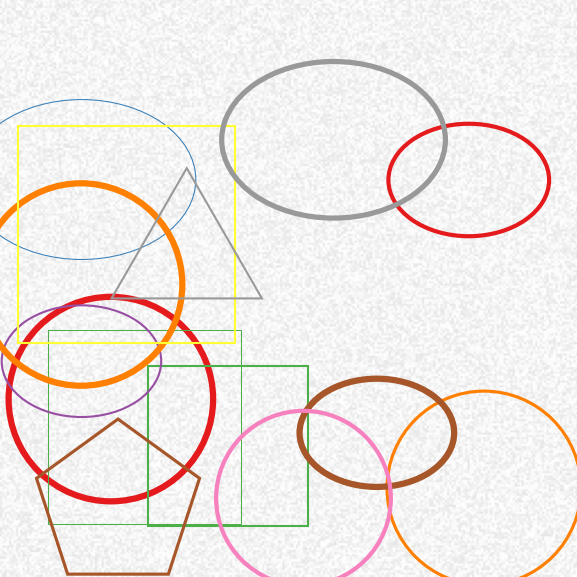[{"shape": "circle", "thickness": 3, "radius": 0.89, "center": [0.192, 0.308]}, {"shape": "oval", "thickness": 2, "radius": 0.7, "center": [0.812, 0.687]}, {"shape": "oval", "thickness": 0.5, "radius": 0.99, "center": [0.141, 0.688]}, {"shape": "square", "thickness": 0.5, "radius": 0.84, "center": [0.25, 0.26]}, {"shape": "square", "thickness": 1, "radius": 0.69, "center": [0.395, 0.227]}, {"shape": "oval", "thickness": 1, "radius": 0.69, "center": [0.141, 0.374]}, {"shape": "circle", "thickness": 3, "radius": 0.88, "center": [0.14, 0.506]}, {"shape": "circle", "thickness": 1.5, "radius": 0.84, "center": [0.838, 0.154]}, {"shape": "square", "thickness": 1, "radius": 0.94, "center": [0.219, 0.594]}, {"shape": "oval", "thickness": 3, "radius": 0.67, "center": [0.653, 0.25]}, {"shape": "pentagon", "thickness": 1.5, "radius": 0.74, "center": [0.204, 0.125]}, {"shape": "circle", "thickness": 2, "radius": 0.76, "center": [0.526, 0.136]}, {"shape": "triangle", "thickness": 1, "radius": 0.75, "center": [0.323, 0.558]}, {"shape": "oval", "thickness": 2.5, "radius": 0.97, "center": [0.578, 0.757]}]